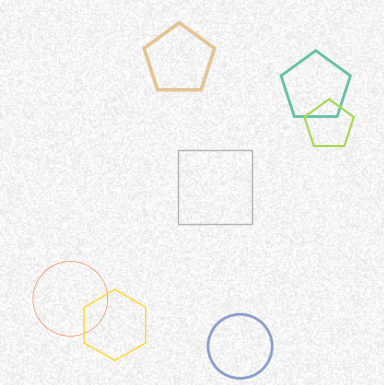[{"shape": "pentagon", "thickness": 2, "radius": 0.47, "center": [0.82, 0.774]}, {"shape": "circle", "thickness": 0.5, "radius": 0.49, "center": [0.183, 0.224]}, {"shape": "circle", "thickness": 2, "radius": 0.42, "center": [0.624, 0.1]}, {"shape": "pentagon", "thickness": 1.5, "radius": 0.34, "center": [0.855, 0.675]}, {"shape": "hexagon", "thickness": 1, "radius": 0.46, "center": [0.298, 0.156]}, {"shape": "pentagon", "thickness": 2.5, "radius": 0.48, "center": [0.466, 0.845]}, {"shape": "square", "thickness": 1, "radius": 0.48, "center": [0.559, 0.515]}]